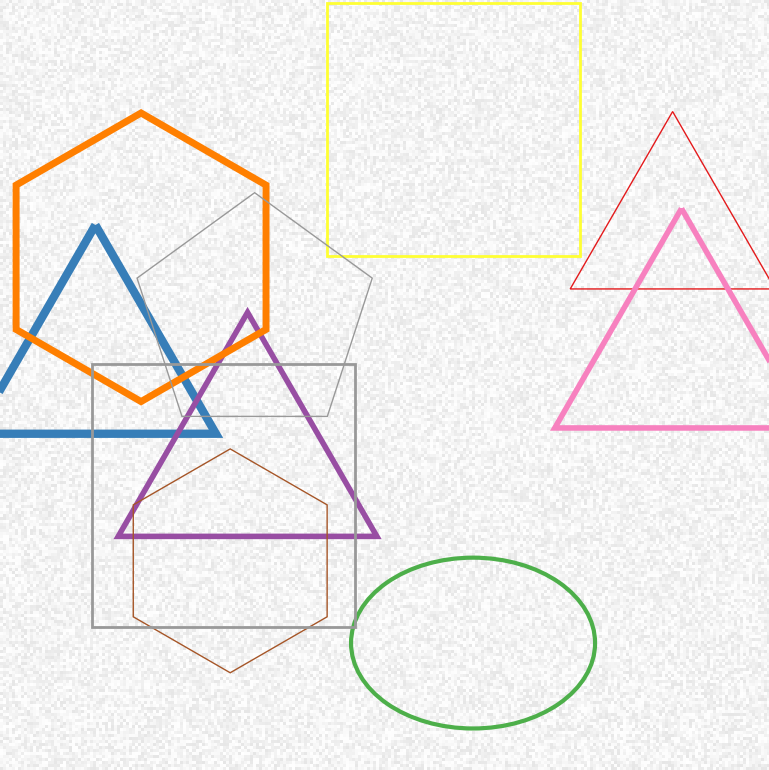[{"shape": "triangle", "thickness": 0.5, "radius": 0.77, "center": [0.874, 0.702]}, {"shape": "triangle", "thickness": 3, "radius": 0.9, "center": [0.124, 0.527]}, {"shape": "oval", "thickness": 1.5, "radius": 0.79, "center": [0.614, 0.165]}, {"shape": "triangle", "thickness": 2, "radius": 0.97, "center": [0.321, 0.4]}, {"shape": "hexagon", "thickness": 2.5, "radius": 0.94, "center": [0.183, 0.666]}, {"shape": "square", "thickness": 1, "radius": 0.82, "center": [0.589, 0.831]}, {"shape": "hexagon", "thickness": 0.5, "radius": 0.73, "center": [0.299, 0.272]}, {"shape": "triangle", "thickness": 2, "radius": 0.95, "center": [0.885, 0.539]}, {"shape": "pentagon", "thickness": 0.5, "radius": 0.8, "center": [0.331, 0.589]}, {"shape": "square", "thickness": 1, "radius": 0.85, "center": [0.291, 0.356]}]